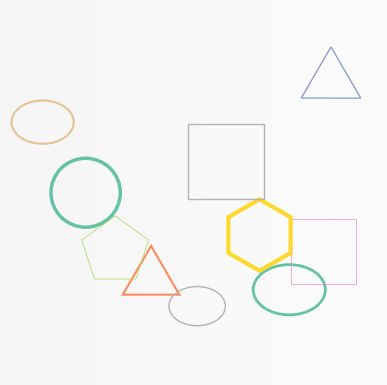[{"shape": "oval", "thickness": 2, "radius": 0.47, "center": [0.747, 0.247]}, {"shape": "circle", "thickness": 2.5, "radius": 0.45, "center": [0.221, 0.499]}, {"shape": "triangle", "thickness": 1.5, "radius": 0.42, "center": [0.39, 0.277]}, {"shape": "triangle", "thickness": 1, "radius": 0.44, "center": [0.854, 0.79]}, {"shape": "square", "thickness": 0.5, "radius": 0.43, "center": [0.835, 0.346]}, {"shape": "pentagon", "thickness": 0.5, "radius": 0.45, "center": [0.297, 0.349]}, {"shape": "hexagon", "thickness": 3, "radius": 0.46, "center": [0.67, 0.389]}, {"shape": "oval", "thickness": 1.5, "radius": 0.4, "center": [0.11, 0.683]}, {"shape": "square", "thickness": 1, "radius": 0.49, "center": [0.582, 0.581]}, {"shape": "oval", "thickness": 1, "radius": 0.36, "center": [0.509, 0.205]}]